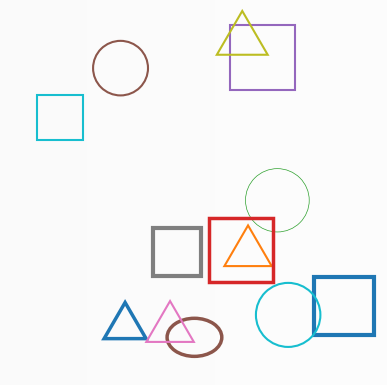[{"shape": "square", "thickness": 3, "radius": 0.38, "center": [0.888, 0.205]}, {"shape": "triangle", "thickness": 2.5, "radius": 0.31, "center": [0.323, 0.152]}, {"shape": "triangle", "thickness": 1.5, "radius": 0.35, "center": [0.64, 0.344]}, {"shape": "circle", "thickness": 0.5, "radius": 0.41, "center": [0.716, 0.48]}, {"shape": "square", "thickness": 2.5, "radius": 0.42, "center": [0.622, 0.351]}, {"shape": "square", "thickness": 1.5, "radius": 0.42, "center": [0.678, 0.852]}, {"shape": "circle", "thickness": 1.5, "radius": 0.35, "center": [0.311, 0.823]}, {"shape": "oval", "thickness": 2.5, "radius": 0.35, "center": [0.502, 0.124]}, {"shape": "triangle", "thickness": 1.5, "radius": 0.35, "center": [0.439, 0.147]}, {"shape": "square", "thickness": 3, "radius": 0.31, "center": [0.456, 0.345]}, {"shape": "triangle", "thickness": 1.5, "radius": 0.38, "center": [0.625, 0.896]}, {"shape": "circle", "thickness": 1.5, "radius": 0.42, "center": [0.744, 0.182]}, {"shape": "square", "thickness": 1.5, "radius": 0.29, "center": [0.155, 0.695]}]